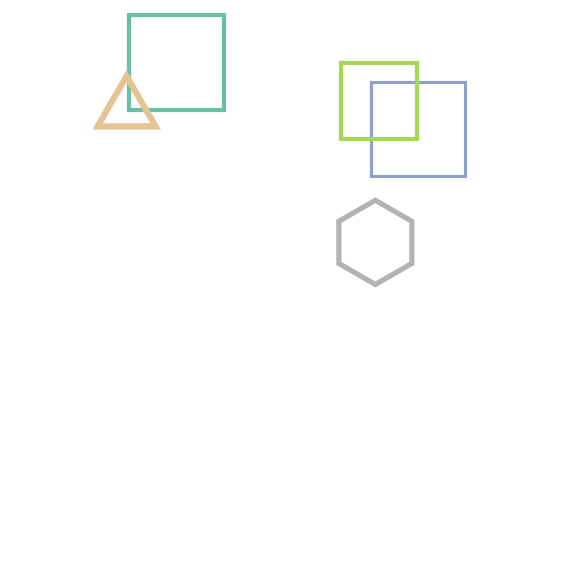[{"shape": "square", "thickness": 2, "radius": 0.41, "center": [0.305, 0.891]}, {"shape": "square", "thickness": 1.5, "radius": 0.41, "center": [0.724, 0.775]}, {"shape": "square", "thickness": 2, "radius": 0.33, "center": [0.656, 0.825]}, {"shape": "triangle", "thickness": 3, "radius": 0.29, "center": [0.219, 0.809]}, {"shape": "hexagon", "thickness": 2.5, "radius": 0.36, "center": [0.65, 0.579]}]